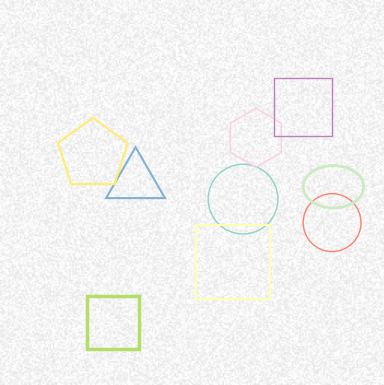[{"shape": "circle", "thickness": 1, "radius": 0.45, "center": [0.631, 0.483]}, {"shape": "square", "thickness": 1.5, "radius": 0.48, "center": [0.605, 0.319]}, {"shape": "circle", "thickness": 1, "radius": 0.38, "center": [0.863, 0.422]}, {"shape": "triangle", "thickness": 1.5, "radius": 0.44, "center": [0.352, 0.53]}, {"shape": "square", "thickness": 2.5, "radius": 0.34, "center": [0.294, 0.162]}, {"shape": "hexagon", "thickness": 1, "radius": 0.38, "center": [0.665, 0.642]}, {"shape": "square", "thickness": 1, "radius": 0.38, "center": [0.787, 0.722]}, {"shape": "oval", "thickness": 2, "radius": 0.39, "center": [0.866, 0.515]}, {"shape": "pentagon", "thickness": 1.5, "radius": 0.48, "center": [0.241, 0.599]}]